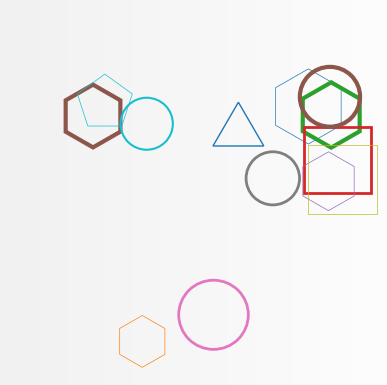[{"shape": "triangle", "thickness": 1, "radius": 0.38, "center": [0.615, 0.659]}, {"shape": "hexagon", "thickness": 0.5, "radius": 0.49, "center": [0.796, 0.723]}, {"shape": "hexagon", "thickness": 0.5, "radius": 0.34, "center": [0.367, 0.113]}, {"shape": "hexagon", "thickness": 3, "radius": 0.42, "center": [0.855, 0.701]}, {"shape": "square", "thickness": 2, "radius": 0.43, "center": [0.871, 0.583]}, {"shape": "hexagon", "thickness": 0.5, "radius": 0.38, "center": [0.848, 0.529]}, {"shape": "hexagon", "thickness": 3, "radius": 0.41, "center": [0.24, 0.699]}, {"shape": "circle", "thickness": 3, "radius": 0.39, "center": [0.852, 0.749]}, {"shape": "circle", "thickness": 2, "radius": 0.45, "center": [0.551, 0.182]}, {"shape": "circle", "thickness": 2, "radius": 0.35, "center": [0.704, 0.537]}, {"shape": "square", "thickness": 0.5, "radius": 0.45, "center": [0.884, 0.533]}, {"shape": "pentagon", "thickness": 0.5, "radius": 0.37, "center": [0.271, 0.733]}, {"shape": "circle", "thickness": 1.5, "radius": 0.34, "center": [0.379, 0.679]}]